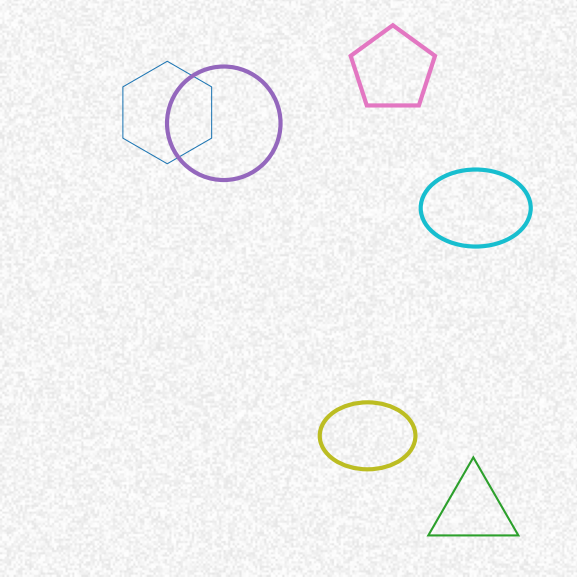[{"shape": "hexagon", "thickness": 0.5, "radius": 0.44, "center": [0.29, 0.804]}, {"shape": "triangle", "thickness": 1, "radius": 0.45, "center": [0.82, 0.117]}, {"shape": "circle", "thickness": 2, "radius": 0.49, "center": [0.387, 0.786]}, {"shape": "pentagon", "thickness": 2, "radius": 0.38, "center": [0.68, 0.879]}, {"shape": "oval", "thickness": 2, "radius": 0.41, "center": [0.637, 0.244]}, {"shape": "oval", "thickness": 2, "radius": 0.48, "center": [0.824, 0.639]}]